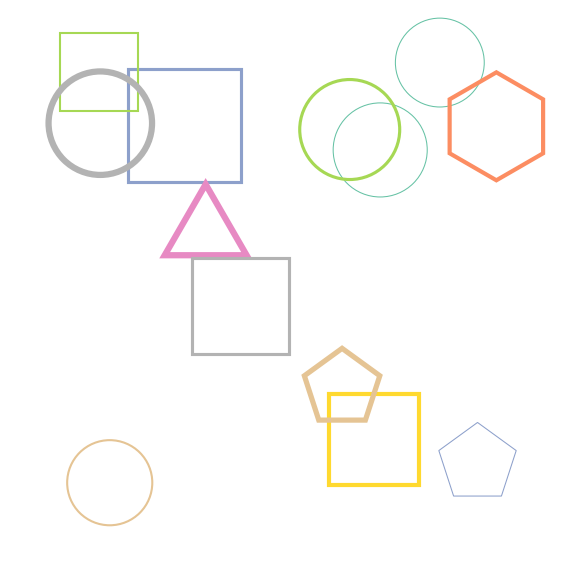[{"shape": "circle", "thickness": 0.5, "radius": 0.41, "center": [0.658, 0.74]}, {"shape": "circle", "thickness": 0.5, "radius": 0.38, "center": [0.762, 0.891]}, {"shape": "hexagon", "thickness": 2, "radius": 0.47, "center": [0.86, 0.78]}, {"shape": "pentagon", "thickness": 0.5, "radius": 0.35, "center": [0.827, 0.197]}, {"shape": "square", "thickness": 1.5, "radius": 0.49, "center": [0.319, 0.782]}, {"shape": "triangle", "thickness": 3, "radius": 0.41, "center": [0.356, 0.598]}, {"shape": "square", "thickness": 1, "radius": 0.34, "center": [0.172, 0.874]}, {"shape": "circle", "thickness": 1.5, "radius": 0.43, "center": [0.606, 0.775]}, {"shape": "square", "thickness": 2, "radius": 0.39, "center": [0.647, 0.238]}, {"shape": "circle", "thickness": 1, "radius": 0.37, "center": [0.19, 0.163]}, {"shape": "pentagon", "thickness": 2.5, "radius": 0.34, "center": [0.592, 0.327]}, {"shape": "square", "thickness": 1.5, "radius": 0.42, "center": [0.416, 0.469]}, {"shape": "circle", "thickness": 3, "radius": 0.45, "center": [0.174, 0.786]}]